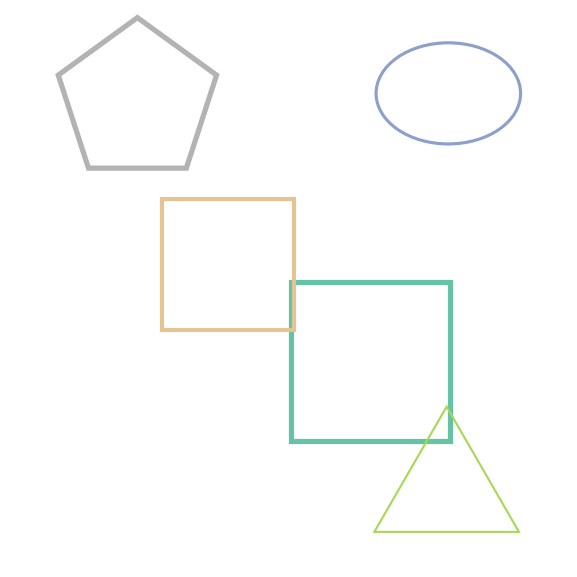[{"shape": "square", "thickness": 2.5, "radius": 0.69, "center": [0.642, 0.373]}, {"shape": "oval", "thickness": 1.5, "radius": 0.63, "center": [0.776, 0.837]}, {"shape": "triangle", "thickness": 1, "radius": 0.72, "center": [0.773, 0.15]}, {"shape": "square", "thickness": 2, "radius": 0.57, "center": [0.395, 0.541]}, {"shape": "pentagon", "thickness": 2.5, "radius": 0.72, "center": [0.238, 0.825]}]